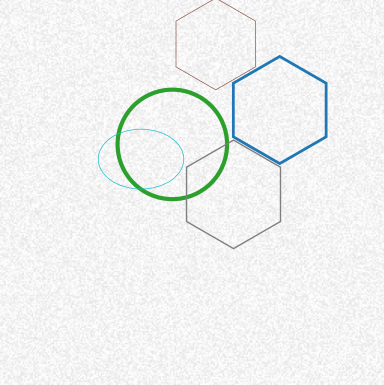[{"shape": "hexagon", "thickness": 2, "radius": 0.7, "center": [0.727, 0.714]}, {"shape": "circle", "thickness": 3, "radius": 0.71, "center": [0.448, 0.625]}, {"shape": "hexagon", "thickness": 0.5, "radius": 0.6, "center": [0.56, 0.886]}, {"shape": "hexagon", "thickness": 1, "radius": 0.7, "center": [0.607, 0.495]}, {"shape": "oval", "thickness": 0.5, "radius": 0.56, "center": [0.366, 0.587]}]